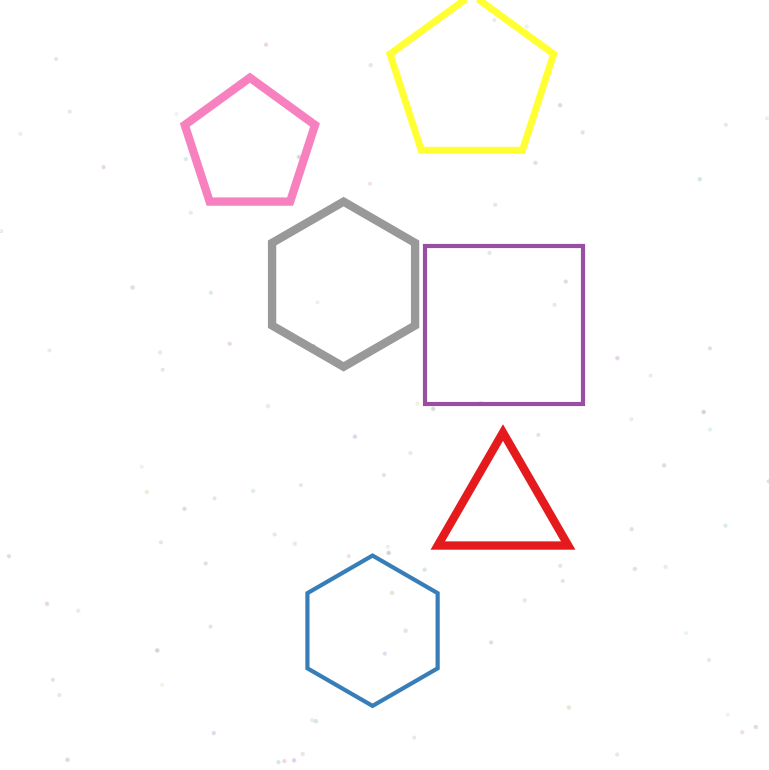[{"shape": "triangle", "thickness": 3, "radius": 0.49, "center": [0.653, 0.34]}, {"shape": "hexagon", "thickness": 1.5, "radius": 0.49, "center": [0.484, 0.181]}, {"shape": "square", "thickness": 1.5, "radius": 0.51, "center": [0.654, 0.578]}, {"shape": "pentagon", "thickness": 2.5, "radius": 0.56, "center": [0.613, 0.895]}, {"shape": "pentagon", "thickness": 3, "radius": 0.44, "center": [0.325, 0.81]}, {"shape": "hexagon", "thickness": 3, "radius": 0.54, "center": [0.446, 0.631]}]